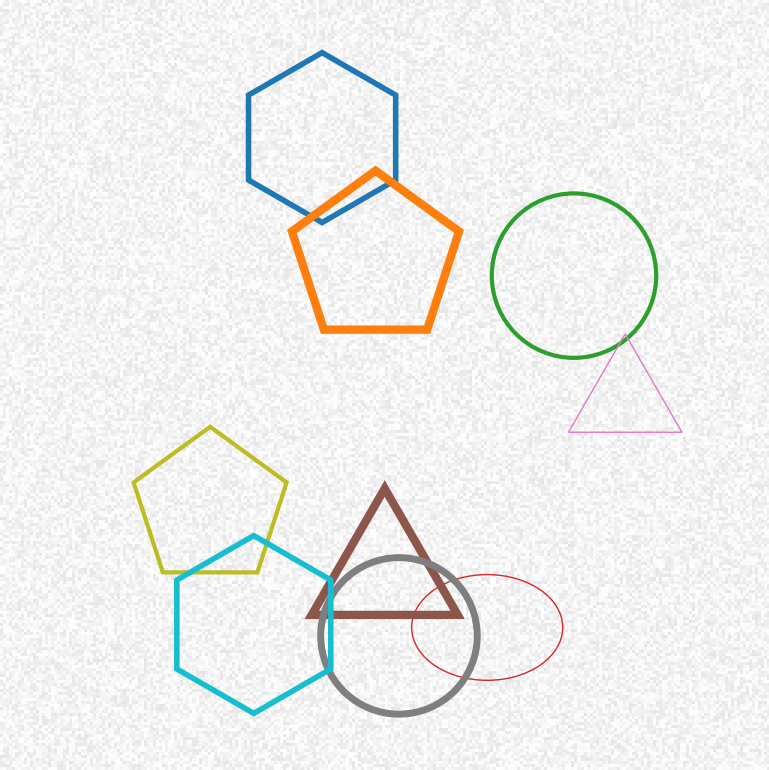[{"shape": "hexagon", "thickness": 2, "radius": 0.55, "center": [0.418, 0.821]}, {"shape": "pentagon", "thickness": 3, "radius": 0.57, "center": [0.488, 0.664]}, {"shape": "circle", "thickness": 1.5, "radius": 0.53, "center": [0.745, 0.642]}, {"shape": "oval", "thickness": 0.5, "radius": 0.49, "center": [0.633, 0.185]}, {"shape": "triangle", "thickness": 3, "radius": 0.55, "center": [0.5, 0.256]}, {"shape": "triangle", "thickness": 0.5, "radius": 0.43, "center": [0.812, 0.481]}, {"shape": "circle", "thickness": 2.5, "radius": 0.51, "center": [0.518, 0.174]}, {"shape": "pentagon", "thickness": 1.5, "radius": 0.52, "center": [0.273, 0.341]}, {"shape": "hexagon", "thickness": 2, "radius": 0.58, "center": [0.33, 0.189]}]